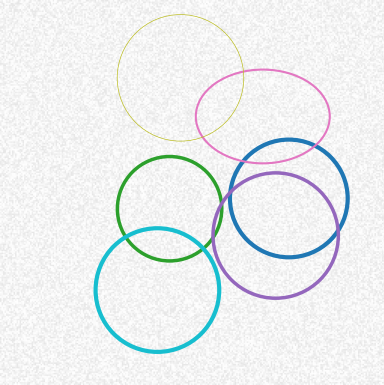[{"shape": "circle", "thickness": 3, "radius": 0.76, "center": [0.75, 0.485]}, {"shape": "circle", "thickness": 2.5, "radius": 0.68, "center": [0.44, 0.458]}, {"shape": "circle", "thickness": 2.5, "radius": 0.81, "center": [0.716, 0.388]}, {"shape": "oval", "thickness": 1.5, "radius": 0.87, "center": [0.683, 0.698]}, {"shape": "circle", "thickness": 0.5, "radius": 0.82, "center": [0.469, 0.798]}, {"shape": "circle", "thickness": 3, "radius": 0.8, "center": [0.409, 0.247]}]